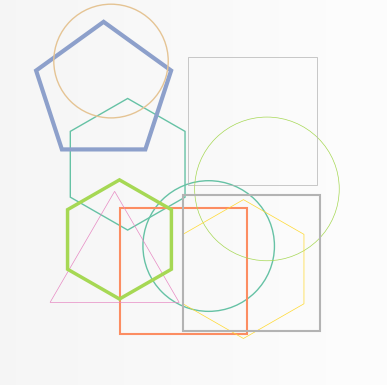[{"shape": "circle", "thickness": 1, "radius": 0.85, "center": [0.539, 0.361]}, {"shape": "hexagon", "thickness": 1, "radius": 0.85, "center": [0.329, 0.573]}, {"shape": "square", "thickness": 1.5, "radius": 0.82, "center": [0.474, 0.295]}, {"shape": "pentagon", "thickness": 3, "radius": 0.92, "center": [0.267, 0.76]}, {"shape": "triangle", "thickness": 0.5, "radius": 0.96, "center": [0.296, 0.311]}, {"shape": "circle", "thickness": 0.5, "radius": 0.93, "center": [0.689, 0.509]}, {"shape": "hexagon", "thickness": 2.5, "radius": 0.77, "center": [0.308, 0.378]}, {"shape": "hexagon", "thickness": 0.5, "radius": 0.9, "center": [0.628, 0.301]}, {"shape": "circle", "thickness": 1, "radius": 0.74, "center": [0.286, 0.841]}, {"shape": "square", "thickness": 1.5, "radius": 0.89, "center": [0.648, 0.317]}, {"shape": "square", "thickness": 0.5, "radius": 0.83, "center": [0.651, 0.687]}]